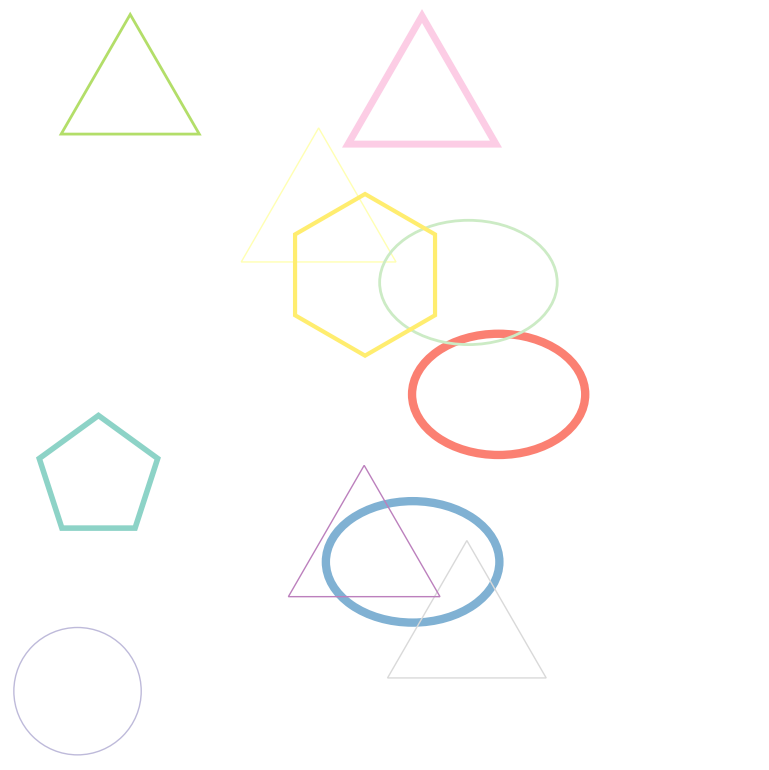[{"shape": "pentagon", "thickness": 2, "radius": 0.4, "center": [0.128, 0.38]}, {"shape": "triangle", "thickness": 0.5, "radius": 0.58, "center": [0.414, 0.718]}, {"shape": "circle", "thickness": 0.5, "radius": 0.41, "center": [0.101, 0.102]}, {"shape": "oval", "thickness": 3, "radius": 0.56, "center": [0.648, 0.488]}, {"shape": "oval", "thickness": 3, "radius": 0.56, "center": [0.536, 0.27]}, {"shape": "triangle", "thickness": 1, "radius": 0.52, "center": [0.169, 0.878]}, {"shape": "triangle", "thickness": 2.5, "radius": 0.55, "center": [0.548, 0.868]}, {"shape": "triangle", "thickness": 0.5, "radius": 0.59, "center": [0.606, 0.179]}, {"shape": "triangle", "thickness": 0.5, "radius": 0.57, "center": [0.473, 0.282]}, {"shape": "oval", "thickness": 1, "radius": 0.58, "center": [0.608, 0.633]}, {"shape": "hexagon", "thickness": 1.5, "radius": 0.52, "center": [0.474, 0.643]}]